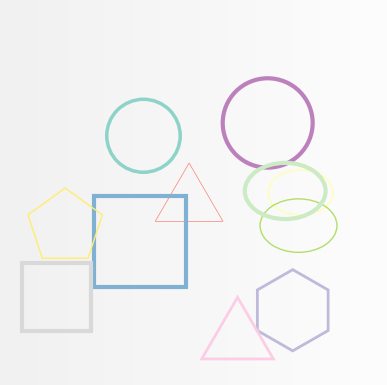[{"shape": "circle", "thickness": 2.5, "radius": 0.47, "center": [0.37, 0.647]}, {"shape": "oval", "thickness": 1, "radius": 0.42, "center": [0.776, 0.5]}, {"shape": "hexagon", "thickness": 2, "radius": 0.53, "center": [0.755, 0.194]}, {"shape": "triangle", "thickness": 0.5, "radius": 0.51, "center": [0.488, 0.476]}, {"shape": "square", "thickness": 3, "radius": 0.59, "center": [0.362, 0.373]}, {"shape": "oval", "thickness": 1, "radius": 0.5, "center": [0.77, 0.414]}, {"shape": "triangle", "thickness": 2, "radius": 0.53, "center": [0.613, 0.121]}, {"shape": "square", "thickness": 3, "radius": 0.44, "center": [0.146, 0.228]}, {"shape": "circle", "thickness": 3, "radius": 0.58, "center": [0.691, 0.681]}, {"shape": "oval", "thickness": 3, "radius": 0.52, "center": [0.736, 0.504]}, {"shape": "pentagon", "thickness": 1, "radius": 0.5, "center": [0.168, 0.411]}]